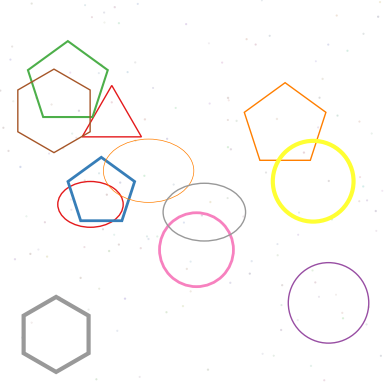[{"shape": "oval", "thickness": 1, "radius": 0.42, "center": [0.235, 0.469]}, {"shape": "triangle", "thickness": 1, "radius": 0.45, "center": [0.29, 0.689]}, {"shape": "pentagon", "thickness": 2, "radius": 0.46, "center": [0.263, 0.5]}, {"shape": "pentagon", "thickness": 1.5, "radius": 0.55, "center": [0.176, 0.784]}, {"shape": "circle", "thickness": 1, "radius": 0.52, "center": [0.853, 0.213]}, {"shape": "pentagon", "thickness": 1, "radius": 0.56, "center": [0.741, 0.674]}, {"shape": "oval", "thickness": 0.5, "radius": 0.59, "center": [0.386, 0.557]}, {"shape": "circle", "thickness": 3, "radius": 0.52, "center": [0.813, 0.529]}, {"shape": "hexagon", "thickness": 1, "radius": 0.54, "center": [0.14, 0.712]}, {"shape": "circle", "thickness": 2, "radius": 0.48, "center": [0.51, 0.351]}, {"shape": "hexagon", "thickness": 3, "radius": 0.49, "center": [0.146, 0.131]}, {"shape": "oval", "thickness": 1, "radius": 0.54, "center": [0.531, 0.449]}]